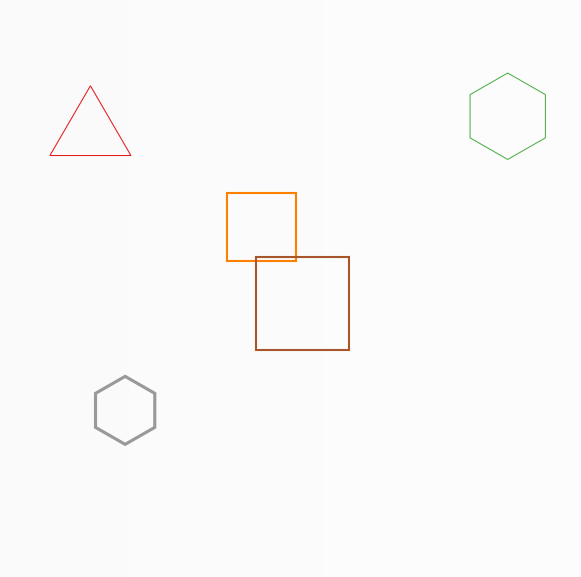[{"shape": "triangle", "thickness": 0.5, "radius": 0.4, "center": [0.156, 0.77]}, {"shape": "hexagon", "thickness": 0.5, "radius": 0.37, "center": [0.873, 0.798]}, {"shape": "square", "thickness": 1, "radius": 0.3, "center": [0.45, 0.606]}, {"shape": "square", "thickness": 1, "radius": 0.4, "center": [0.521, 0.474]}, {"shape": "hexagon", "thickness": 1.5, "radius": 0.29, "center": [0.215, 0.289]}]